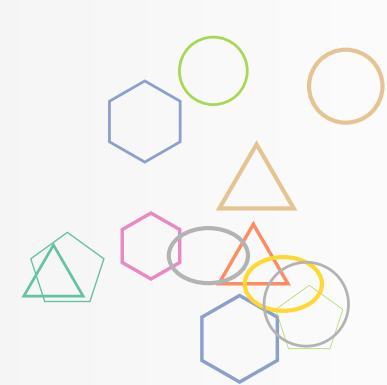[{"shape": "triangle", "thickness": 2, "radius": 0.44, "center": [0.138, 0.275]}, {"shape": "pentagon", "thickness": 1, "radius": 0.5, "center": [0.174, 0.297]}, {"shape": "triangle", "thickness": 2.5, "radius": 0.52, "center": [0.654, 0.315]}, {"shape": "hexagon", "thickness": 2.5, "radius": 0.56, "center": [0.618, 0.12]}, {"shape": "hexagon", "thickness": 2, "radius": 0.53, "center": [0.374, 0.684]}, {"shape": "hexagon", "thickness": 2.5, "radius": 0.43, "center": [0.39, 0.361]}, {"shape": "circle", "thickness": 2, "radius": 0.44, "center": [0.55, 0.816]}, {"shape": "pentagon", "thickness": 0.5, "radius": 0.46, "center": [0.798, 0.168]}, {"shape": "oval", "thickness": 3, "radius": 0.5, "center": [0.731, 0.262]}, {"shape": "circle", "thickness": 3, "radius": 0.47, "center": [0.892, 0.776]}, {"shape": "triangle", "thickness": 3, "radius": 0.56, "center": [0.662, 0.514]}, {"shape": "oval", "thickness": 3, "radius": 0.51, "center": [0.538, 0.336]}, {"shape": "circle", "thickness": 2, "radius": 0.54, "center": [0.79, 0.21]}]